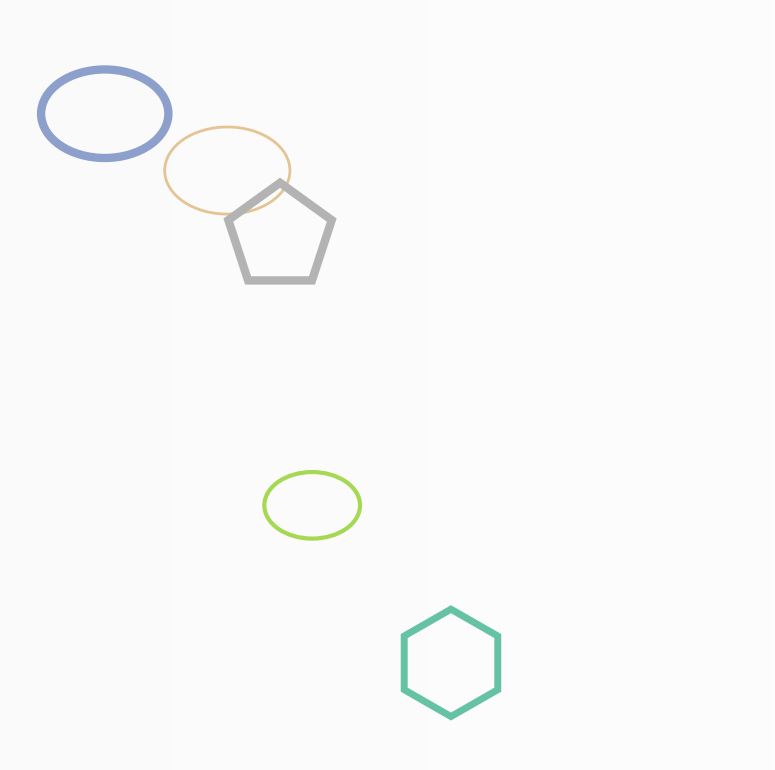[{"shape": "hexagon", "thickness": 2.5, "radius": 0.35, "center": [0.582, 0.139]}, {"shape": "oval", "thickness": 3, "radius": 0.41, "center": [0.135, 0.852]}, {"shape": "oval", "thickness": 1.5, "radius": 0.31, "center": [0.403, 0.344]}, {"shape": "oval", "thickness": 1, "radius": 0.4, "center": [0.293, 0.779]}, {"shape": "pentagon", "thickness": 3, "radius": 0.35, "center": [0.361, 0.693]}]